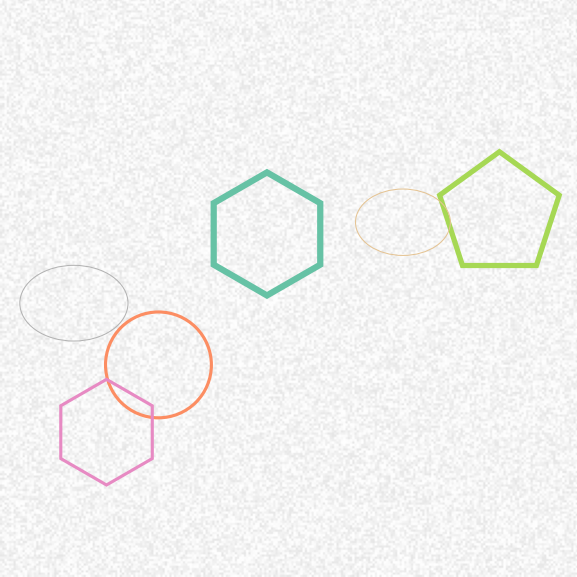[{"shape": "hexagon", "thickness": 3, "radius": 0.53, "center": [0.462, 0.594]}, {"shape": "circle", "thickness": 1.5, "radius": 0.46, "center": [0.274, 0.367]}, {"shape": "hexagon", "thickness": 1.5, "radius": 0.46, "center": [0.184, 0.251]}, {"shape": "pentagon", "thickness": 2.5, "radius": 0.54, "center": [0.865, 0.627]}, {"shape": "oval", "thickness": 0.5, "radius": 0.41, "center": [0.698, 0.614]}, {"shape": "oval", "thickness": 0.5, "radius": 0.47, "center": [0.128, 0.474]}]